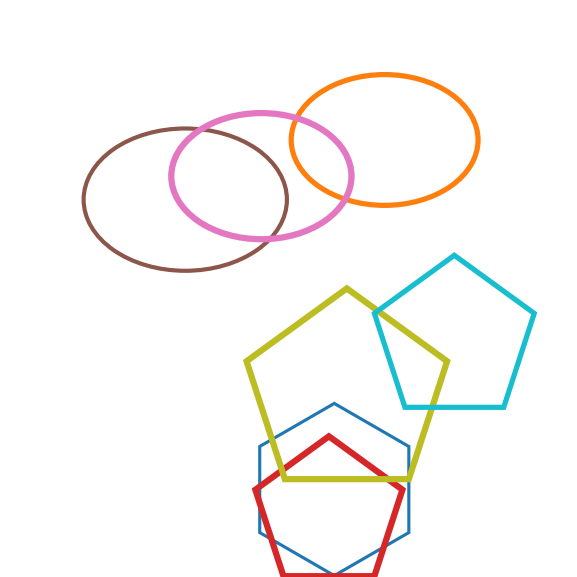[{"shape": "hexagon", "thickness": 1.5, "radius": 0.75, "center": [0.579, 0.151]}, {"shape": "oval", "thickness": 2.5, "radius": 0.81, "center": [0.666, 0.757]}, {"shape": "pentagon", "thickness": 3, "radius": 0.67, "center": [0.57, 0.11]}, {"shape": "oval", "thickness": 2, "radius": 0.88, "center": [0.321, 0.653]}, {"shape": "oval", "thickness": 3, "radius": 0.78, "center": [0.453, 0.694]}, {"shape": "pentagon", "thickness": 3, "radius": 0.91, "center": [0.601, 0.317]}, {"shape": "pentagon", "thickness": 2.5, "radius": 0.73, "center": [0.787, 0.412]}]